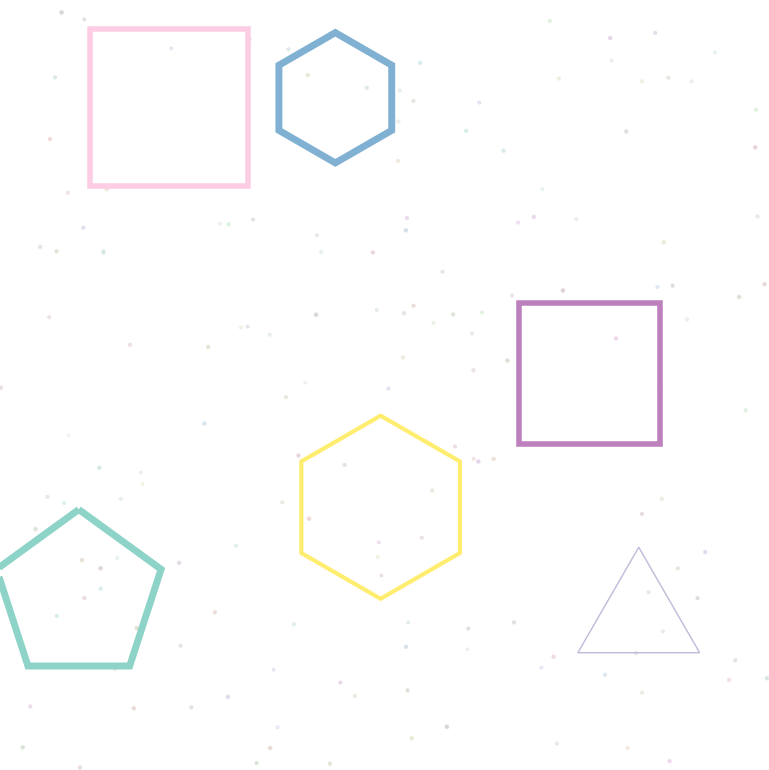[{"shape": "pentagon", "thickness": 2.5, "radius": 0.56, "center": [0.102, 0.226]}, {"shape": "triangle", "thickness": 0.5, "radius": 0.46, "center": [0.83, 0.198]}, {"shape": "hexagon", "thickness": 2.5, "radius": 0.42, "center": [0.435, 0.873]}, {"shape": "square", "thickness": 2, "radius": 0.51, "center": [0.219, 0.86]}, {"shape": "square", "thickness": 2, "radius": 0.46, "center": [0.765, 0.514]}, {"shape": "hexagon", "thickness": 1.5, "radius": 0.59, "center": [0.494, 0.341]}]